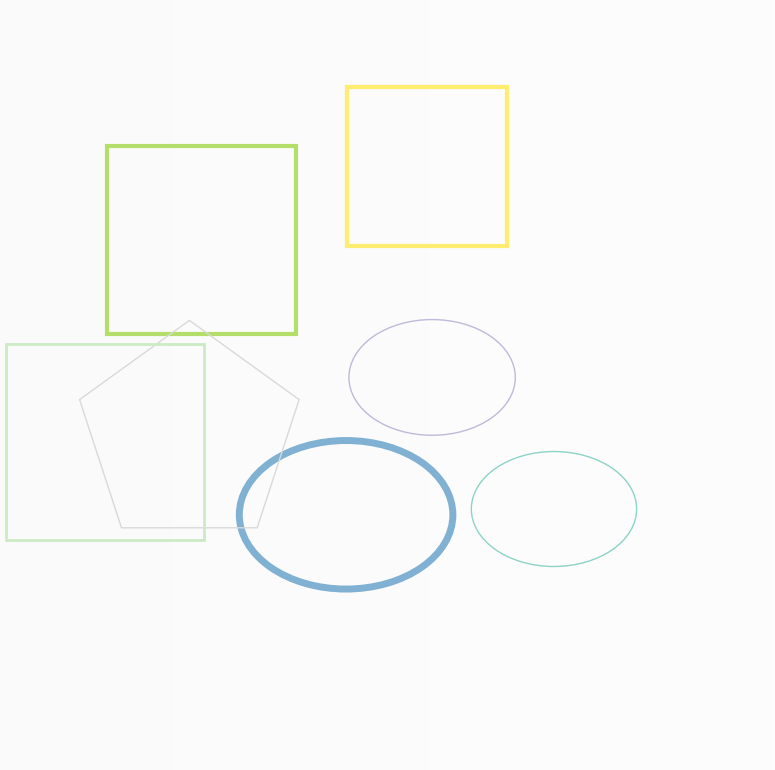[{"shape": "oval", "thickness": 0.5, "radius": 0.53, "center": [0.715, 0.339]}, {"shape": "oval", "thickness": 0.5, "radius": 0.54, "center": [0.558, 0.51]}, {"shape": "oval", "thickness": 2.5, "radius": 0.69, "center": [0.447, 0.331]}, {"shape": "square", "thickness": 1.5, "radius": 0.61, "center": [0.26, 0.688]}, {"shape": "pentagon", "thickness": 0.5, "radius": 0.74, "center": [0.244, 0.435]}, {"shape": "square", "thickness": 1, "radius": 0.64, "center": [0.136, 0.426]}, {"shape": "square", "thickness": 1.5, "radius": 0.52, "center": [0.551, 0.784]}]